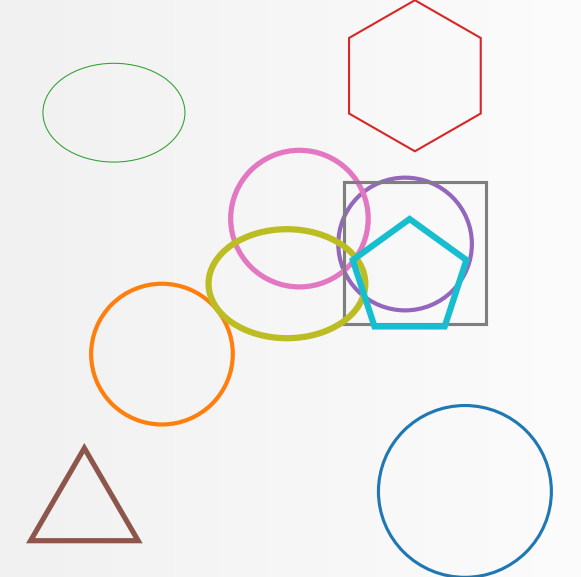[{"shape": "circle", "thickness": 1.5, "radius": 0.74, "center": [0.8, 0.148]}, {"shape": "circle", "thickness": 2, "radius": 0.61, "center": [0.279, 0.386]}, {"shape": "oval", "thickness": 0.5, "radius": 0.61, "center": [0.196, 0.804]}, {"shape": "hexagon", "thickness": 1, "radius": 0.65, "center": [0.714, 0.868]}, {"shape": "circle", "thickness": 2, "radius": 0.57, "center": [0.697, 0.577]}, {"shape": "triangle", "thickness": 2.5, "radius": 0.53, "center": [0.145, 0.116]}, {"shape": "circle", "thickness": 2.5, "radius": 0.59, "center": [0.515, 0.621]}, {"shape": "square", "thickness": 1.5, "radius": 0.61, "center": [0.714, 0.561]}, {"shape": "oval", "thickness": 3, "radius": 0.67, "center": [0.494, 0.508]}, {"shape": "pentagon", "thickness": 3, "radius": 0.51, "center": [0.705, 0.517]}]